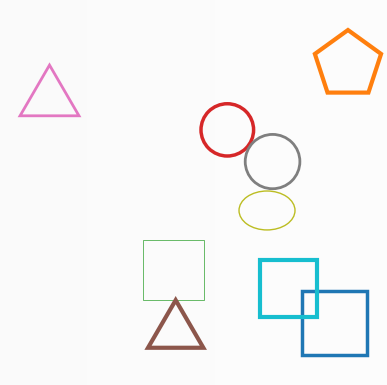[{"shape": "square", "thickness": 2.5, "radius": 0.42, "center": [0.864, 0.16]}, {"shape": "pentagon", "thickness": 3, "radius": 0.45, "center": [0.898, 0.832]}, {"shape": "square", "thickness": 0.5, "radius": 0.39, "center": [0.448, 0.299]}, {"shape": "circle", "thickness": 2.5, "radius": 0.34, "center": [0.587, 0.663]}, {"shape": "triangle", "thickness": 3, "radius": 0.41, "center": [0.453, 0.138]}, {"shape": "triangle", "thickness": 2, "radius": 0.44, "center": [0.128, 0.743]}, {"shape": "circle", "thickness": 2, "radius": 0.35, "center": [0.703, 0.58]}, {"shape": "oval", "thickness": 1, "radius": 0.36, "center": [0.689, 0.453]}, {"shape": "square", "thickness": 3, "radius": 0.37, "center": [0.744, 0.251]}]